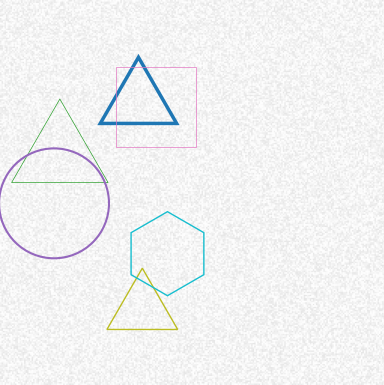[{"shape": "triangle", "thickness": 2.5, "radius": 0.57, "center": [0.36, 0.737]}, {"shape": "triangle", "thickness": 0.5, "radius": 0.72, "center": [0.155, 0.598]}, {"shape": "circle", "thickness": 1.5, "radius": 0.71, "center": [0.14, 0.472]}, {"shape": "square", "thickness": 0.5, "radius": 0.52, "center": [0.405, 0.722]}, {"shape": "triangle", "thickness": 1, "radius": 0.53, "center": [0.37, 0.197]}, {"shape": "hexagon", "thickness": 1, "radius": 0.55, "center": [0.435, 0.341]}]